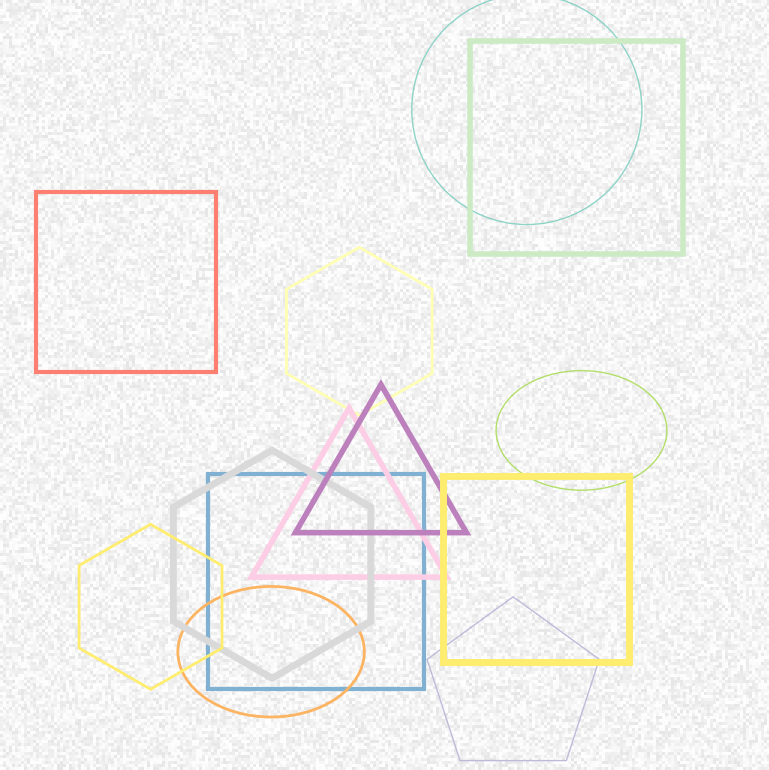[{"shape": "circle", "thickness": 0.5, "radius": 0.75, "center": [0.684, 0.858]}, {"shape": "hexagon", "thickness": 1, "radius": 0.55, "center": [0.467, 0.57]}, {"shape": "pentagon", "thickness": 0.5, "radius": 0.59, "center": [0.666, 0.107]}, {"shape": "square", "thickness": 1.5, "radius": 0.58, "center": [0.163, 0.633]}, {"shape": "square", "thickness": 1.5, "radius": 0.7, "center": [0.411, 0.245]}, {"shape": "oval", "thickness": 1, "radius": 0.61, "center": [0.352, 0.154]}, {"shape": "oval", "thickness": 0.5, "radius": 0.55, "center": [0.755, 0.441]}, {"shape": "triangle", "thickness": 2, "radius": 0.73, "center": [0.453, 0.324]}, {"shape": "hexagon", "thickness": 2.5, "radius": 0.74, "center": [0.353, 0.267]}, {"shape": "triangle", "thickness": 2, "radius": 0.64, "center": [0.495, 0.372]}, {"shape": "square", "thickness": 2, "radius": 0.69, "center": [0.749, 0.808]}, {"shape": "hexagon", "thickness": 1, "radius": 0.54, "center": [0.196, 0.212]}, {"shape": "square", "thickness": 2.5, "radius": 0.6, "center": [0.696, 0.261]}]